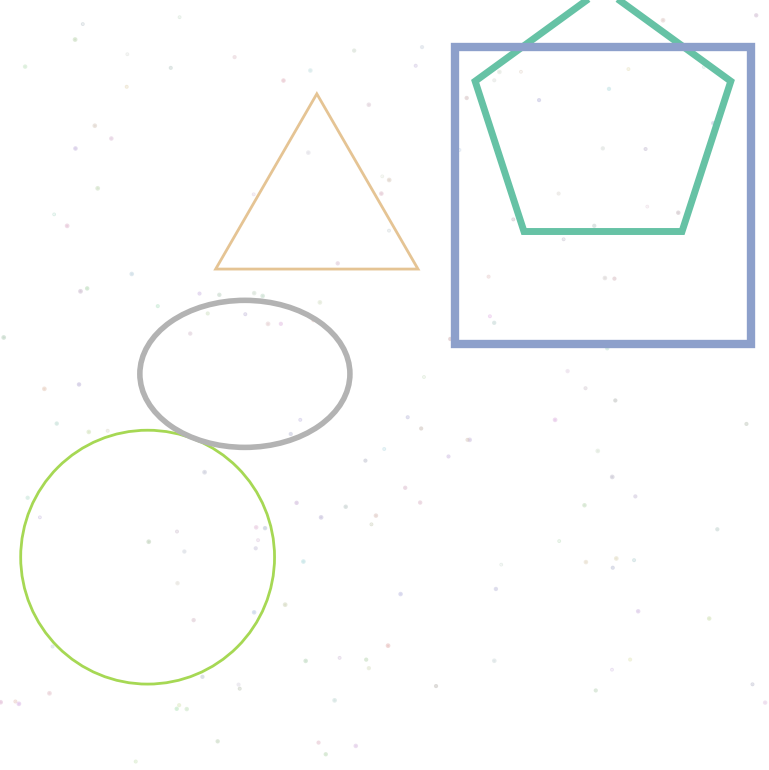[{"shape": "pentagon", "thickness": 2.5, "radius": 0.87, "center": [0.783, 0.841]}, {"shape": "square", "thickness": 3, "radius": 0.96, "center": [0.783, 0.746]}, {"shape": "circle", "thickness": 1, "radius": 0.82, "center": [0.192, 0.276]}, {"shape": "triangle", "thickness": 1, "radius": 0.76, "center": [0.411, 0.726]}, {"shape": "oval", "thickness": 2, "radius": 0.68, "center": [0.318, 0.514]}]